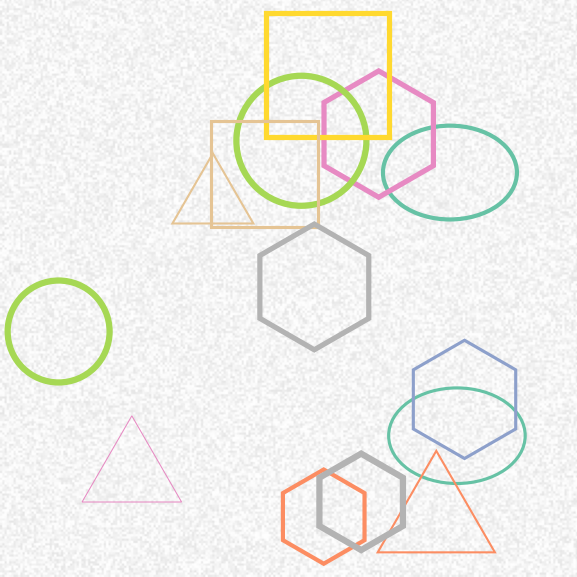[{"shape": "oval", "thickness": 1.5, "radius": 0.59, "center": [0.791, 0.245]}, {"shape": "oval", "thickness": 2, "radius": 0.58, "center": [0.779, 0.7]}, {"shape": "hexagon", "thickness": 2, "radius": 0.41, "center": [0.561, 0.105]}, {"shape": "triangle", "thickness": 1, "radius": 0.59, "center": [0.755, 0.101]}, {"shape": "hexagon", "thickness": 1.5, "radius": 0.51, "center": [0.804, 0.308]}, {"shape": "hexagon", "thickness": 2.5, "radius": 0.55, "center": [0.656, 0.767]}, {"shape": "triangle", "thickness": 0.5, "radius": 0.5, "center": [0.228, 0.18]}, {"shape": "circle", "thickness": 3, "radius": 0.56, "center": [0.522, 0.755]}, {"shape": "circle", "thickness": 3, "radius": 0.44, "center": [0.102, 0.425]}, {"shape": "square", "thickness": 2.5, "radius": 0.54, "center": [0.567, 0.869]}, {"shape": "square", "thickness": 1.5, "radius": 0.46, "center": [0.458, 0.698]}, {"shape": "triangle", "thickness": 1, "radius": 0.4, "center": [0.369, 0.653]}, {"shape": "hexagon", "thickness": 2.5, "radius": 0.54, "center": [0.544, 0.502]}, {"shape": "hexagon", "thickness": 3, "radius": 0.42, "center": [0.625, 0.13]}]